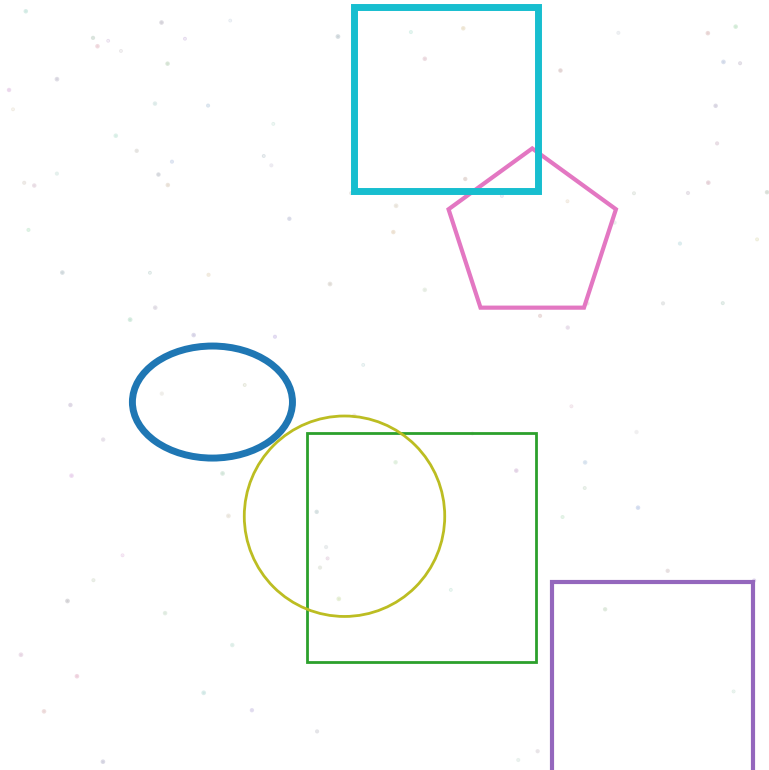[{"shape": "oval", "thickness": 2.5, "radius": 0.52, "center": [0.276, 0.478]}, {"shape": "square", "thickness": 1, "radius": 0.74, "center": [0.547, 0.289]}, {"shape": "square", "thickness": 1.5, "radius": 0.65, "center": [0.847, 0.114]}, {"shape": "pentagon", "thickness": 1.5, "radius": 0.57, "center": [0.691, 0.693]}, {"shape": "circle", "thickness": 1, "radius": 0.65, "center": [0.447, 0.33]}, {"shape": "square", "thickness": 2.5, "radius": 0.6, "center": [0.58, 0.871]}]